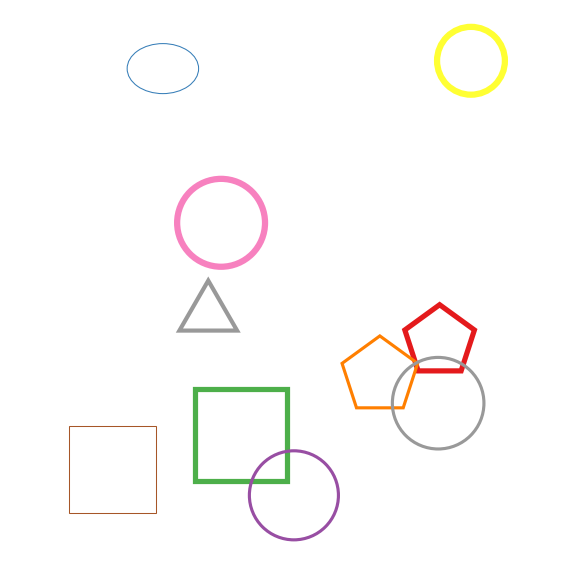[{"shape": "pentagon", "thickness": 2.5, "radius": 0.32, "center": [0.761, 0.408]}, {"shape": "oval", "thickness": 0.5, "radius": 0.31, "center": [0.282, 0.88]}, {"shape": "square", "thickness": 2.5, "radius": 0.4, "center": [0.418, 0.245]}, {"shape": "circle", "thickness": 1.5, "radius": 0.39, "center": [0.509, 0.141]}, {"shape": "pentagon", "thickness": 1.5, "radius": 0.34, "center": [0.658, 0.349]}, {"shape": "circle", "thickness": 3, "radius": 0.29, "center": [0.816, 0.894]}, {"shape": "square", "thickness": 0.5, "radius": 0.38, "center": [0.195, 0.186]}, {"shape": "circle", "thickness": 3, "radius": 0.38, "center": [0.383, 0.613]}, {"shape": "circle", "thickness": 1.5, "radius": 0.4, "center": [0.759, 0.301]}, {"shape": "triangle", "thickness": 2, "radius": 0.29, "center": [0.361, 0.456]}]